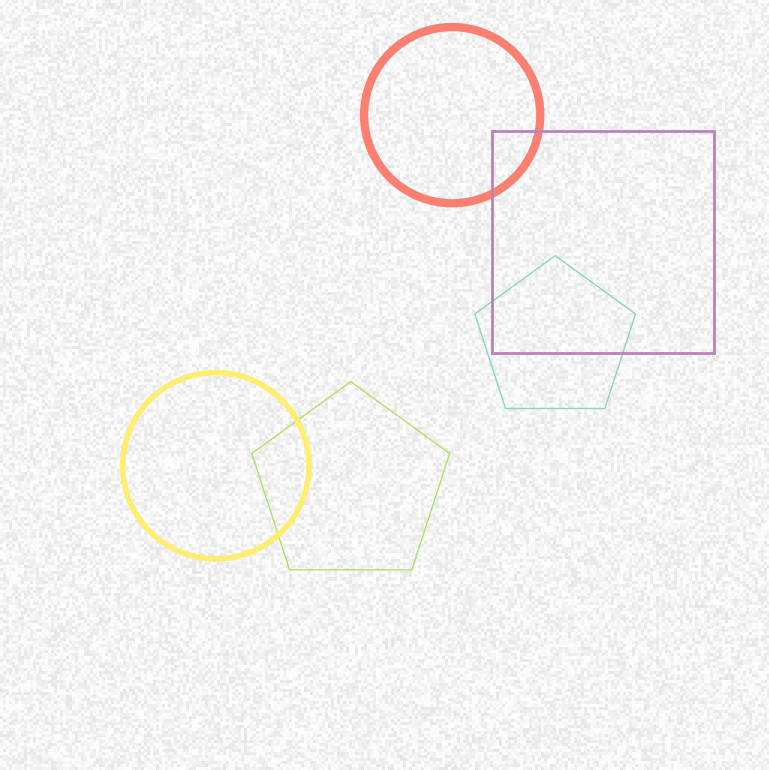[{"shape": "pentagon", "thickness": 0.5, "radius": 0.55, "center": [0.721, 0.558]}, {"shape": "circle", "thickness": 3, "radius": 0.57, "center": [0.587, 0.85]}, {"shape": "pentagon", "thickness": 0.5, "radius": 0.68, "center": [0.455, 0.369]}, {"shape": "square", "thickness": 1, "radius": 0.72, "center": [0.783, 0.685]}, {"shape": "circle", "thickness": 2, "radius": 0.6, "center": [0.28, 0.395]}]